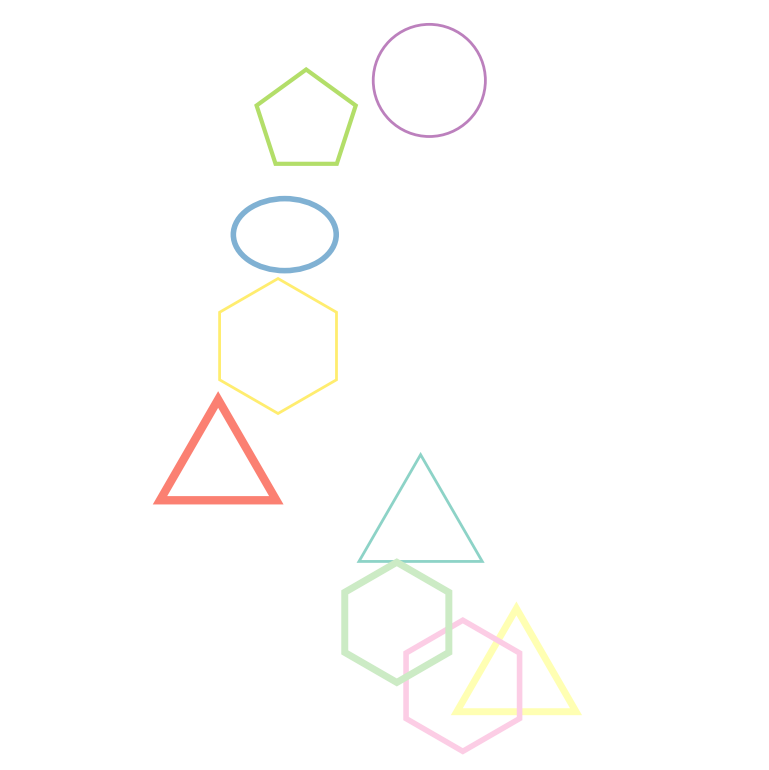[{"shape": "triangle", "thickness": 1, "radius": 0.46, "center": [0.546, 0.317]}, {"shape": "triangle", "thickness": 2.5, "radius": 0.45, "center": [0.671, 0.12]}, {"shape": "triangle", "thickness": 3, "radius": 0.44, "center": [0.283, 0.394]}, {"shape": "oval", "thickness": 2, "radius": 0.33, "center": [0.37, 0.695]}, {"shape": "pentagon", "thickness": 1.5, "radius": 0.34, "center": [0.398, 0.842]}, {"shape": "hexagon", "thickness": 2, "radius": 0.43, "center": [0.601, 0.109]}, {"shape": "circle", "thickness": 1, "radius": 0.36, "center": [0.558, 0.896]}, {"shape": "hexagon", "thickness": 2.5, "radius": 0.39, "center": [0.515, 0.192]}, {"shape": "hexagon", "thickness": 1, "radius": 0.44, "center": [0.361, 0.551]}]